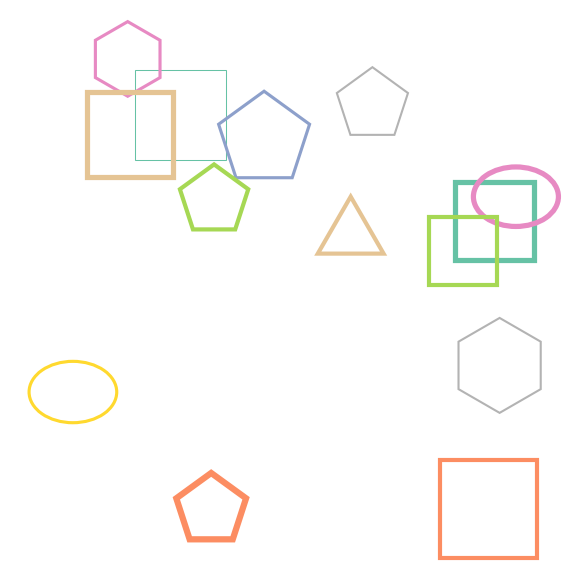[{"shape": "square", "thickness": 0.5, "radius": 0.39, "center": [0.312, 0.8]}, {"shape": "square", "thickness": 2.5, "radius": 0.34, "center": [0.857, 0.617]}, {"shape": "square", "thickness": 2, "radius": 0.42, "center": [0.846, 0.117]}, {"shape": "pentagon", "thickness": 3, "radius": 0.32, "center": [0.366, 0.117]}, {"shape": "pentagon", "thickness": 1.5, "radius": 0.41, "center": [0.457, 0.758]}, {"shape": "oval", "thickness": 2.5, "radius": 0.37, "center": [0.893, 0.659]}, {"shape": "hexagon", "thickness": 1.5, "radius": 0.32, "center": [0.221, 0.897]}, {"shape": "pentagon", "thickness": 2, "radius": 0.31, "center": [0.371, 0.652]}, {"shape": "square", "thickness": 2, "radius": 0.29, "center": [0.801, 0.564]}, {"shape": "oval", "thickness": 1.5, "radius": 0.38, "center": [0.126, 0.32]}, {"shape": "square", "thickness": 2.5, "radius": 0.37, "center": [0.225, 0.766]}, {"shape": "triangle", "thickness": 2, "radius": 0.33, "center": [0.607, 0.593]}, {"shape": "hexagon", "thickness": 1, "radius": 0.41, "center": [0.865, 0.366]}, {"shape": "pentagon", "thickness": 1, "radius": 0.32, "center": [0.645, 0.818]}]